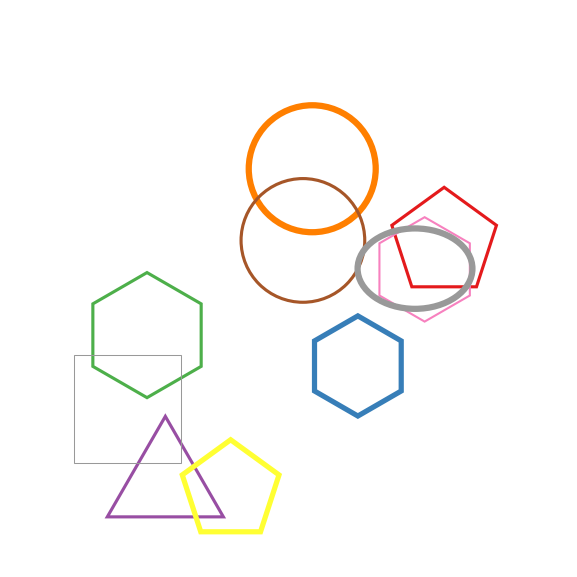[{"shape": "pentagon", "thickness": 1.5, "radius": 0.48, "center": [0.769, 0.58]}, {"shape": "hexagon", "thickness": 2.5, "radius": 0.43, "center": [0.62, 0.365]}, {"shape": "hexagon", "thickness": 1.5, "radius": 0.54, "center": [0.255, 0.419]}, {"shape": "triangle", "thickness": 1.5, "radius": 0.58, "center": [0.286, 0.162]}, {"shape": "circle", "thickness": 3, "radius": 0.55, "center": [0.541, 0.707]}, {"shape": "pentagon", "thickness": 2.5, "radius": 0.44, "center": [0.399, 0.15]}, {"shape": "circle", "thickness": 1.5, "radius": 0.54, "center": [0.525, 0.583]}, {"shape": "hexagon", "thickness": 1, "radius": 0.45, "center": [0.735, 0.533]}, {"shape": "oval", "thickness": 3, "radius": 0.5, "center": [0.719, 0.534]}, {"shape": "square", "thickness": 0.5, "radius": 0.47, "center": [0.221, 0.291]}]